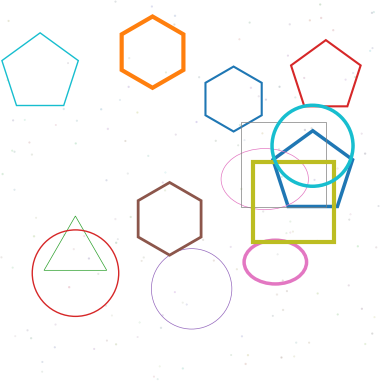[{"shape": "pentagon", "thickness": 2.5, "radius": 0.54, "center": [0.812, 0.552]}, {"shape": "hexagon", "thickness": 1.5, "radius": 0.42, "center": [0.607, 0.743]}, {"shape": "hexagon", "thickness": 3, "radius": 0.46, "center": [0.396, 0.865]}, {"shape": "triangle", "thickness": 0.5, "radius": 0.47, "center": [0.196, 0.345]}, {"shape": "pentagon", "thickness": 1.5, "radius": 0.48, "center": [0.846, 0.801]}, {"shape": "circle", "thickness": 1, "radius": 0.56, "center": [0.196, 0.291]}, {"shape": "circle", "thickness": 0.5, "radius": 0.52, "center": [0.498, 0.25]}, {"shape": "hexagon", "thickness": 2, "radius": 0.47, "center": [0.441, 0.432]}, {"shape": "oval", "thickness": 2.5, "radius": 0.41, "center": [0.715, 0.319]}, {"shape": "oval", "thickness": 0.5, "radius": 0.57, "center": [0.688, 0.535]}, {"shape": "square", "thickness": 0.5, "radius": 0.55, "center": [0.737, 0.572]}, {"shape": "square", "thickness": 3, "radius": 0.52, "center": [0.762, 0.475]}, {"shape": "circle", "thickness": 2.5, "radius": 0.53, "center": [0.812, 0.621]}, {"shape": "pentagon", "thickness": 1, "radius": 0.52, "center": [0.104, 0.81]}]